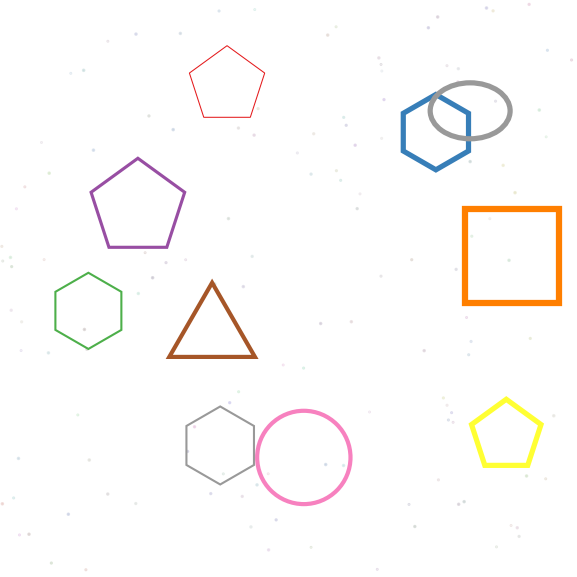[{"shape": "pentagon", "thickness": 0.5, "radius": 0.34, "center": [0.393, 0.851]}, {"shape": "hexagon", "thickness": 2.5, "radius": 0.33, "center": [0.755, 0.77]}, {"shape": "hexagon", "thickness": 1, "radius": 0.33, "center": [0.153, 0.461]}, {"shape": "pentagon", "thickness": 1.5, "radius": 0.43, "center": [0.239, 0.64]}, {"shape": "square", "thickness": 3, "radius": 0.41, "center": [0.887, 0.556]}, {"shape": "pentagon", "thickness": 2.5, "radius": 0.32, "center": [0.877, 0.244]}, {"shape": "triangle", "thickness": 2, "radius": 0.43, "center": [0.367, 0.424]}, {"shape": "circle", "thickness": 2, "radius": 0.4, "center": [0.526, 0.207]}, {"shape": "oval", "thickness": 2.5, "radius": 0.35, "center": [0.814, 0.807]}, {"shape": "hexagon", "thickness": 1, "radius": 0.34, "center": [0.381, 0.228]}]